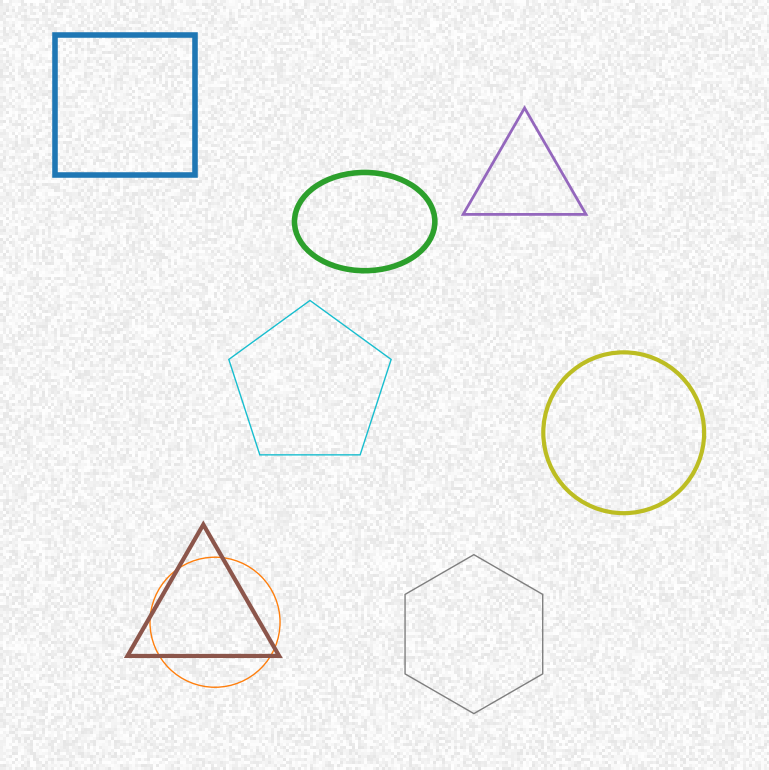[{"shape": "square", "thickness": 2, "radius": 0.46, "center": [0.162, 0.864]}, {"shape": "circle", "thickness": 0.5, "radius": 0.42, "center": [0.279, 0.192]}, {"shape": "oval", "thickness": 2, "radius": 0.46, "center": [0.474, 0.712]}, {"shape": "triangle", "thickness": 1, "radius": 0.46, "center": [0.681, 0.768]}, {"shape": "triangle", "thickness": 1.5, "radius": 0.57, "center": [0.264, 0.205]}, {"shape": "hexagon", "thickness": 0.5, "radius": 0.52, "center": [0.615, 0.176]}, {"shape": "circle", "thickness": 1.5, "radius": 0.52, "center": [0.81, 0.438]}, {"shape": "pentagon", "thickness": 0.5, "radius": 0.55, "center": [0.403, 0.499]}]